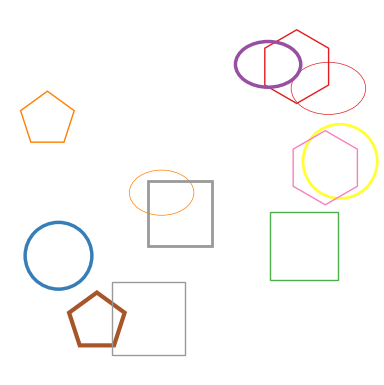[{"shape": "oval", "thickness": 0.5, "radius": 0.48, "center": [0.853, 0.77]}, {"shape": "hexagon", "thickness": 1, "radius": 0.48, "center": [0.771, 0.827]}, {"shape": "circle", "thickness": 2.5, "radius": 0.43, "center": [0.152, 0.336]}, {"shape": "square", "thickness": 1, "radius": 0.44, "center": [0.79, 0.361]}, {"shape": "oval", "thickness": 2.5, "radius": 0.42, "center": [0.696, 0.833]}, {"shape": "oval", "thickness": 0.5, "radius": 0.42, "center": [0.42, 0.499]}, {"shape": "pentagon", "thickness": 1, "radius": 0.37, "center": [0.123, 0.69]}, {"shape": "circle", "thickness": 2, "radius": 0.48, "center": [0.883, 0.581]}, {"shape": "pentagon", "thickness": 3, "radius": 0.38, "center": [0.252, 0.164]}, {"shape": "hexagon", "thickness": 1, "radius": 0.48, "center": [0.845, 0.564]}, {"shape": "square", "thickness": 1, "radius": 0.47, "center": [0.387, 0.173]}, {"shape": "square", "thickness": 2, "radius": 0.42, "center": [0.468, 0.446]}]